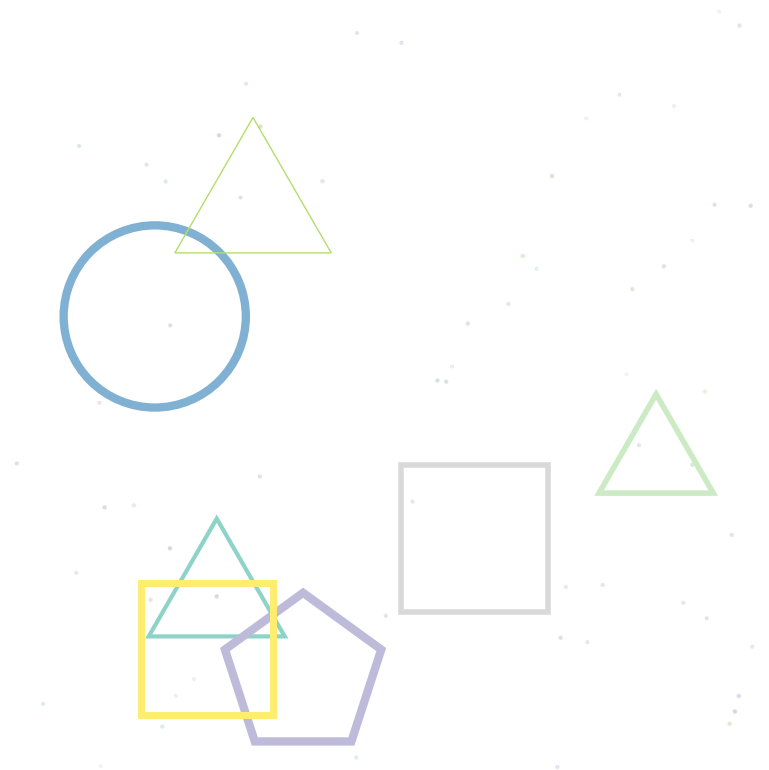[{"shape": "triangle", "thickness": 1.5, "radius": 0.51, "center": [0.281, 0.225]}, {"shape": "pentagon", "thickness": 3, "radius": 0.53, "center": [0.394, 0.123]}, {"shape": "circle", "thickness": 3, "radius": 0.59, "center": [0.201, 0.589]}, {"shape": "triangle", "thickness": 0.5, "radius": 0.59, "center": [0.329, 0.73]}, {"shape": "square", "thickness": 2, "radius": 0.48, "center": [0.616, 0.3]}, {"shape": "triangle", "thickness": 2, "radius": 0.43, "center": [0.852, 0.402]}, {"shape": "square", "thickness": 2.5, "radius": 0.43, "center": [0.269, 0.157]}]